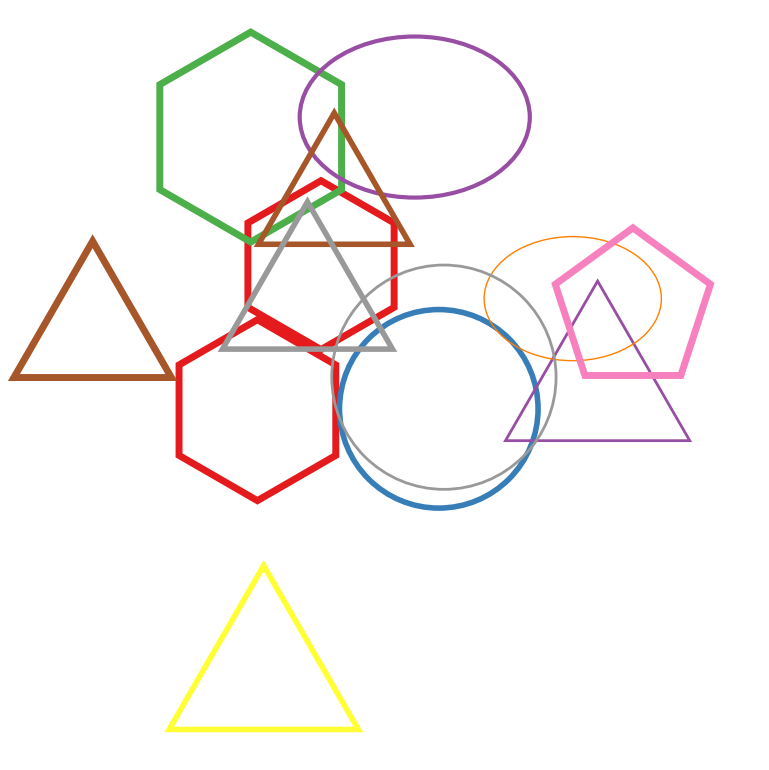[{"shape": "hexagon", "thickness": 2.5, "radius": 0.59, "center": [0.334, 0.467]}, {"shape": "hexagon", "thickness": 2.5, "radius": 0.55, "center": [0.417, 0.656]}, {"shape": "circle", "thickness": 2, "radius": 0.64, "center": [0.57, 0.469]}, {"shape": "hexagon", "thickness": 2.5, "radius": 0.68, "center": [0.326, 0.822]}, {"shape": "triangle", "thickness": 1, "radius": 0.69, "center": [0.776, 0.497]}, {"shape": "oval", "thickness": 1.5, "radius": 0.75, "center": [0.539, 0.848]}, {"shape": "oval", "thickness": 0.5, "radius": 0.58, "center": [0.744, 0.612]}, {"shape": "triangle", "thickness": 2, "radius": 0.71, "center": [0.342, 0.124]}, {"shape": "triangle", "thickness": 2.5, "radius": 0.59, "center": [0.12, 0.569]}, {"shape": "triangle", "thickness": 2, "radius": 0.57, "center": [0.434, 0.74]}, {"shape": "pentagon", "thickness": 2.5, "radius": 0.53, "center": [0.822, 0.598]}, {"shape": "circle", "thickness": 1, "radius": 0.73, "center": [0.577, 0.51]}, {"shape": "triangle", "thickness": 2, "radius": 0.64, "center": [0.399, 0.61]}]